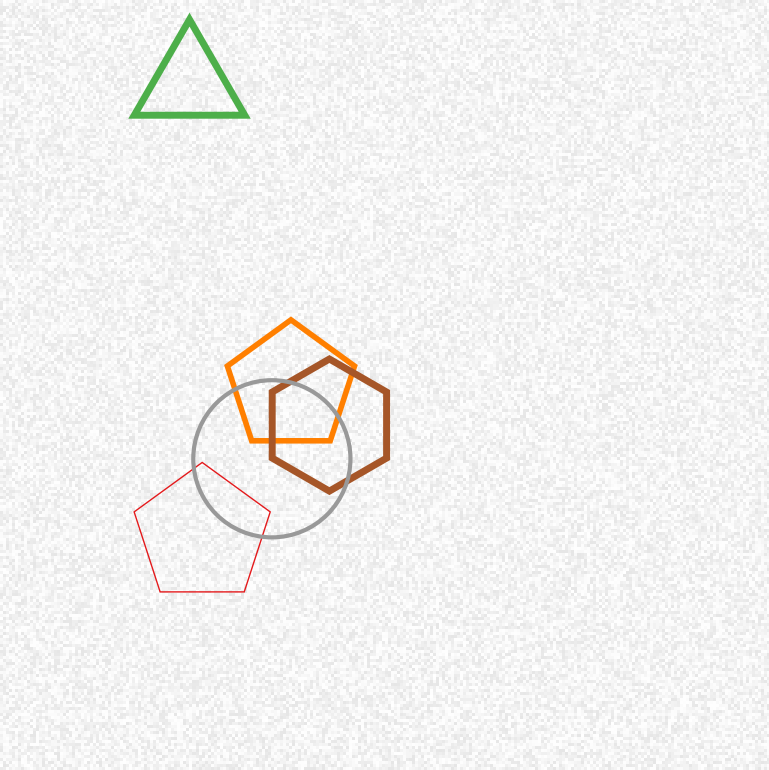[{"shape": "pentagon", "thickness": 0.5, "radius": 0.46, "center": [0.263, 0.306]}, {"shape": "triangle", "thickness": 2.5, "radius": 0.41, "center": [0.246, 0.892]}, {"shape": "pentagon", "thickness": 2, "radius": 0.43, "center": [0.378, 0.498]}, {"shape": "hexagon", "thickness": 2.5, "radius": 0.43, "center": [0.428, 0.448]}, {"shape": "circle", "thickness": 1.5, "radius": 0.51, "center": [0.353, 0.404]}]